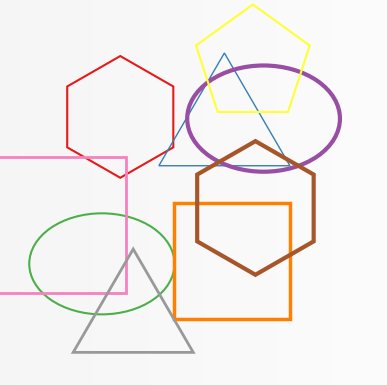[{"shape": "hexagon", "thickness": 1.5, "radius": 0.79, "center": [0.31, 0.696]}, {"shape": "triangle", "thickness": 1, "radius": 0.98, "center": [0.579, 0.667]}, {"shape": "oval", "thickness": 1.5, "radius": 0.94, "center": [0.263, 0.315]}, {"shape": "oval", "thickness": 3, "radius": 0.99, "center": [0.68, 0.692]}, {"shape": "square", "thickness": 2.5, "radius": 0.75, "center": [0.599, 0.322]}, {"shape": "pentagon", "thickness": 1.5, "radius": 0.77, "center": [0.653, 0.834]}, {"shape": "hexagon", "thickness": 3, "radius": 0.87, "center": [0.659, 0.46]}, {"shape": "square", "thickness": 2, "radius": 0.89, "center": [0.147, 0.416]}, {"shape": "triangle", "thickness": 2, "radius": 0.89, "center": [0.344, 0.174]}]